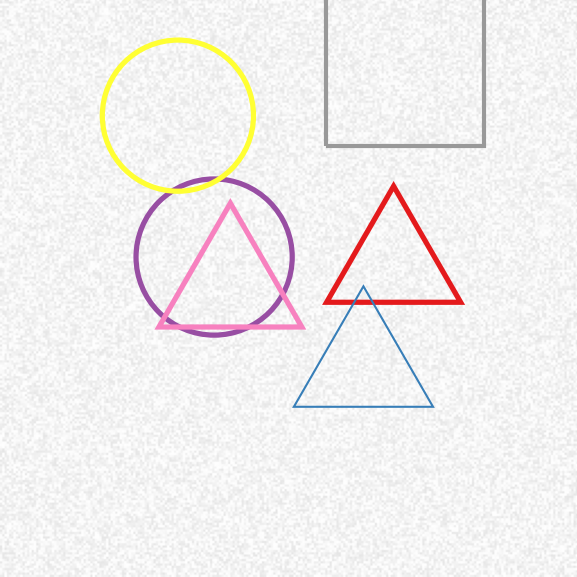[{"shape": "triangle", "thickness": 2.5, "radius": 0.67, "center": [0.682, 0.543]}, {"shape": "triangle", "thickness": 1, "radius": 0.7, "center": [0.629, 0.364]}, {"shape": "circle", "thickness": 2.5, "radius": 0.68, "center": [0.371, 0.554]}, {"shape": "circle", "thickness": 2.5, "radius": 0.65, "center": [0.308, 0.799]}, {"shape": "triangle", "thickness": 2.5, "radius": 0.71, "center": [0.399, 0.504]}, {"shape": "square", "thickness": 2, "radius": 0.68, "center": [0.701, 0.883]}]